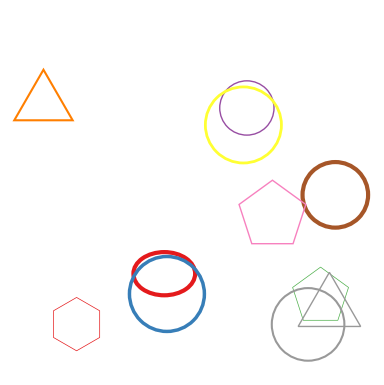[{"shape": "oval", "thickness": 3, "radius": 0.4, "center": [0.427, 0.289]}, {"shape": "hexagon", "thickness": 0.5, "radius": 0.35, "center": [0.199, 0.158]}, {"shape": "circle", "thickness": 2.5, "radius": 0.49, "center": [0.434, 0.236]}, {"shape": "pentagon", "thickness": 0.5, "radius": 0.38, "center": [0.833, 0.23]}, {"shape": "circle", "thickness": 1, "radius": 0.35, "center": [0.641, 0.72]}, {"shape": "triangle", "thickness": 1.5, "radius": 0.44, "center": [0.113, 0.731]}, {"shape": "circle", "thickness": 2, "radius": 0.49, "center": [0.632, 0.675]}, {"shape": "circle", "thickness": 3, "radius": 0.43, "center": [0.871, 0.494]}, {"shape": "pentagon", "thickness": 1, "radius": 0.46, "center": [0.708, 0.441]}, {"shape": "triangle", "thickness": 1, "radius": 0.47, "center": [0.856, 0.199]}, {"shape": "circle", "thickness": 1.5, "radius": 0.47, "center": [0.8, 0.157]}]